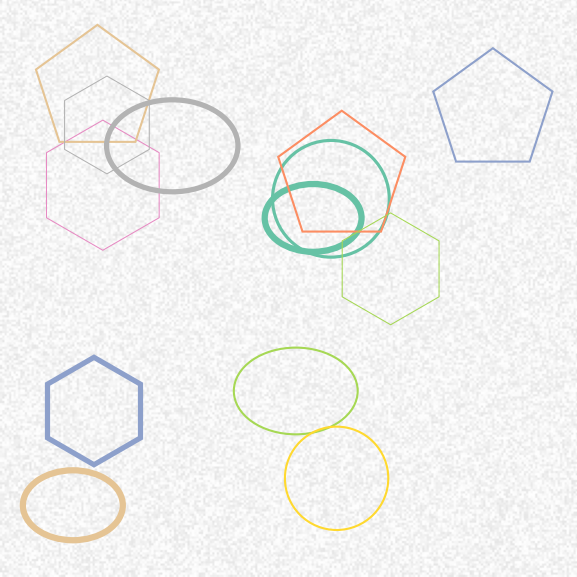[{"shape": "circle", "thickness": 1.5, "radius": 0.51, "center": [0.573, 0.655]}, {"shape": "oval", "thickness": 3, "radius": 0.42, "center": [0.542, 0.622]}, {"shape": "pentagon", "thickness": 1, "radius": 0.58, "center": [0.592, 0.692]}, {"shape": "pentagon", "thickness": 1, "radius": 0.54, "center": [0.853, 0.807]}, {"shape": "hexagon", "thickness": 2.5, "radius": 0.46, "center": [0.163, 0.287]}, {"shape": "hexagon", "thickness": 0.5, "radius": 0.56, "center": [0.178, 0.678]}, {"shape": "oval", "thickness": 1, "radius": 0.54, "center": [0.512, 0.322]}, {"shape": "hexagon", "thickness": 0.5, "radius": 0.48, "center": [0.676, 0.534]}, {"shape": "circle", "thickness": 1, "radius": 0.45, "center": [0.583, 0.171]}, {"shape": "oval", "thickness": 3, "radius": 0.43, "center": [0.126, 0.124]}, {"shape": "pentagon", "thickness": 1, "radius": 0.56, "center": [0.169, 0.844]}, {"shape": "oval", "thickness": 2.5, "radius": 0.57, "center": [0.298, 0.747]}, {"shape": "hexagon", "thickness": 0.5, "radius": 0.42, "center": [0.185, 0.783]}]